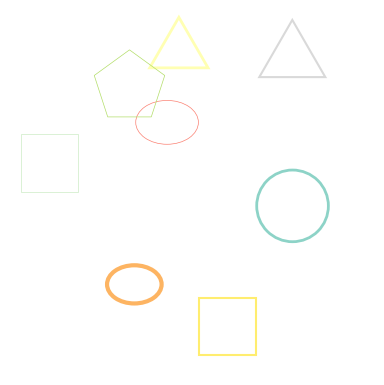[{"shape": "circle", "thickness": 2, "radius": 0.47, "center": [0.76, 0.465]}, {"shape": "triangle", "thickness": 2, "radius": 0.44, "center": [0.465, 0.868]}, {"shape": "oval", "thickness": 0.5, "radius": 0.41, "center": [0.434, 0.682]}, {"shape": "oval", "thickness": 3, "radius": 0.35, "center": [0.349, 0.261]}, {"shape": "pentagon", "thickness": 0.5, "radius": 0.48, "center": [0.336, 0.774]}, {"shape": "triangle", "thickness": 1.5, "radius": 0.49, "center": [0.759, 0.849]}, {"shape": "square", "thickness": 0.5, "radius": 0.37, "center": [0.129, 0.576]}, {"shape": "square", "thickness": 1.5, "radius": 0.37, "center": [0.59, 0.152]}]